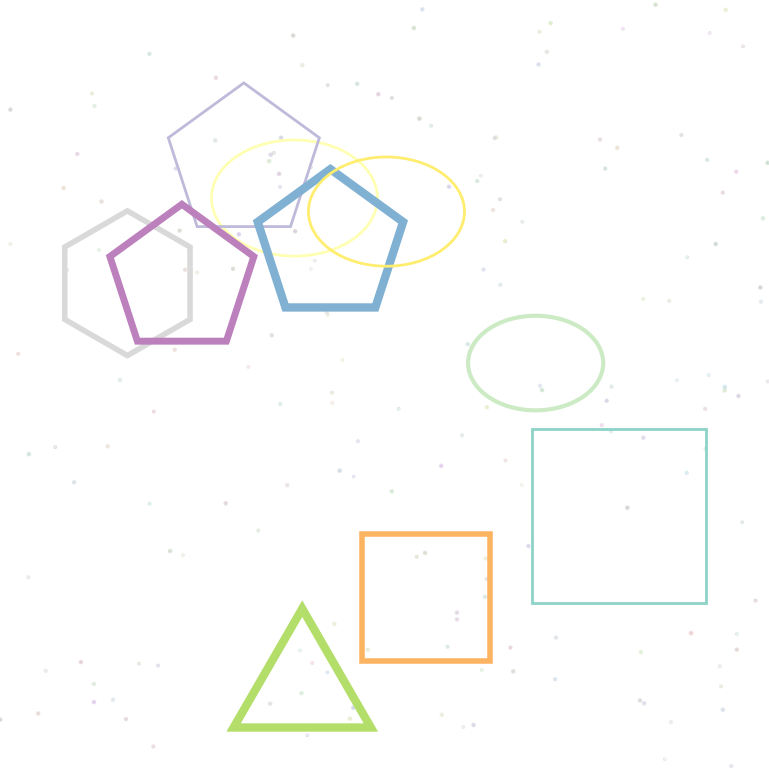[{"shape": "square", "thickness": 1, "radius": 0.56, "center": [0.804, 0.33]}, {"shape": "oval", "thickness": 1, "radius": 0.54, "center": [0.382, 0.743]}, {"shape": "pentagon", "thickness": 1, "radius": 0.52, "center": [0.317, 0.789]}, {"shape": "pentagon", "thickness": 3, "radius": 0.5, "center": [0.429, 0.681]}, {"shape": "square", "thickness": 2, "radius": 0.41, "center": [0.554, 0.224]}, {"shape": "triangle", "thickness": 3, "radius": 0.51, "center": [0.393, 0.107]}, {"shape": "hexagon", "thickness": 2, "radius": 0.47, "center": [0.165, 0.632]}, {"shape": "pentagon", "thickness": 2.5, "radius": 0.49, "center": [0.236, 0.636]}, {"shape": "oval", "thickness": 1.5, "radius": 0.44, "center": [0.696, 0.529]}, {"shape": "oval", "thickness": 1, "radius": 0.51, "center": [0.502, 0.725]}]